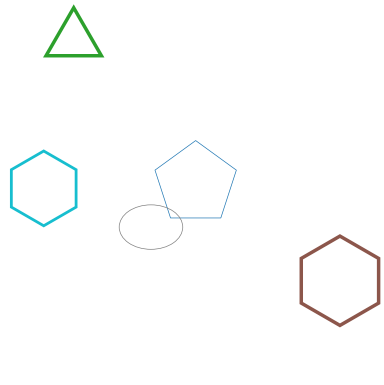[{"shape": "pentagon", "thickness": 0.5, "radius": 0.56, "center": [0.508, 0.524]}, {"shape": "triangle", "thickness": 2.5, "radius": 0.42, "center": [0.191, 0.897]}, {"shape": "hexagon", "thickness": 2.5, "radius": 0.58, "center": [0.883, 0.271]}, {"shape": "oval", "thickness": 0.5, "radius": 0.41, "center": [0.392, 0.41]}, {"shape": "hexagon", "thickness": 2, "radius": 0.49, "center": [0.114, 0.511]}]